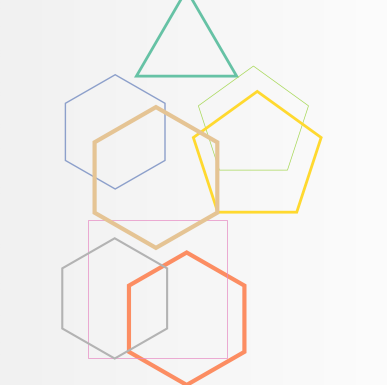[{"shape": "triangle", "thickness": 2, "radius": 0.75, "center": [0.481, 0.877]}, {"shape": "hexagon", "thickness": 3, "radius": 0.86, "center": [0.482, 0.172]}, {"shape": "hexagon", "thickness": 1, "radius": 0.74, "center": [0.297, 0.657]}, {"shape": "square", "thickness": 0.5, "radius": 0.9, "center": [0.407, 0.25]}, {"shape": "pentagon", "thickness": 0.5, "radius": 0.75, "center": [0.654, 0.679]}, {"shape": "pentagon", "thickness": 2, "radius": 0.87, "center": [0.664, 0.589]}, {"shape": "hexagon", "thickness": 3, "radius": 0.91, "center": [0.402, 0.539]}, {"shape": "hexagon", "thickness": 1.5, "radius": 0.78, "center": [0.296, 0.225]}]